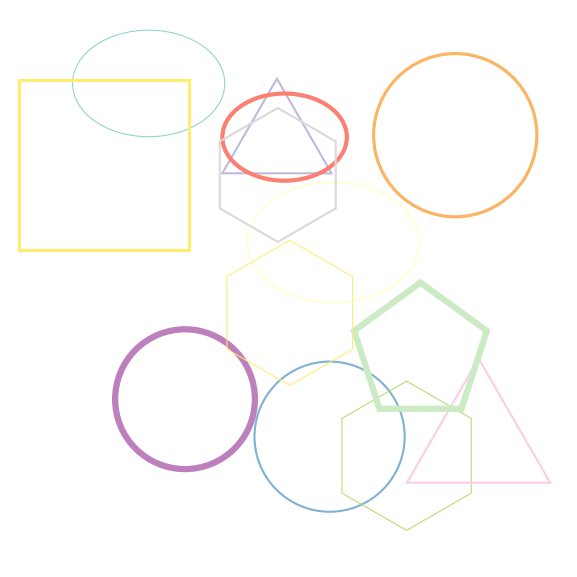[{"shape": "oval", "thickness": 0.5, "radius": 0.66, "center": [0.257, 0.855]}, {"shape": "oval", "thickness": 0.5, "radius": 0.74, "center": [0.577, 0.579]}, {"shape": "triangle", "thickness": 1, "radius": 0.55, "center": [0.48, 0.754]}, {"shape": "oval", "thickness": 2, "radius": 0.54, "center": [0.493, 0.762]}, {"shape": "circle", "thickness": 1, "radius": 0.65, "center": [0.571, 0.243]}, {"shape": "circle", "thickness": 1.5, "radius": 0.71, "center": [0.788, 0.765]}, {"shape": "hexagon", "thickness": 0.5, "radius": 0.65, "center": [0.704, 0.21]}, {"shape": "triangle", "thickness": 1, "radius": 0.72, "center": [0.829, 0.235]}, {"shape": "hexagon", "thickness": 1, "radius": 0.58, "center": [0.481, 0.696]}, {"shape": "circle", "thickness": 3, "radius": 0.61, "center": [0.32, 0.308]}, {"shape": "pentagon", "thickness": 3, "radius": 0.6, "center": [0.728, 0.389]}, {"shape": "square", "thickness": 1.5, "radius": 0.74, "center": [0.18, 0.714]}, {"shape": "hexagon", "thickness": 0.5, "radius": 0.63, "center": [0.502, 0.457]}]